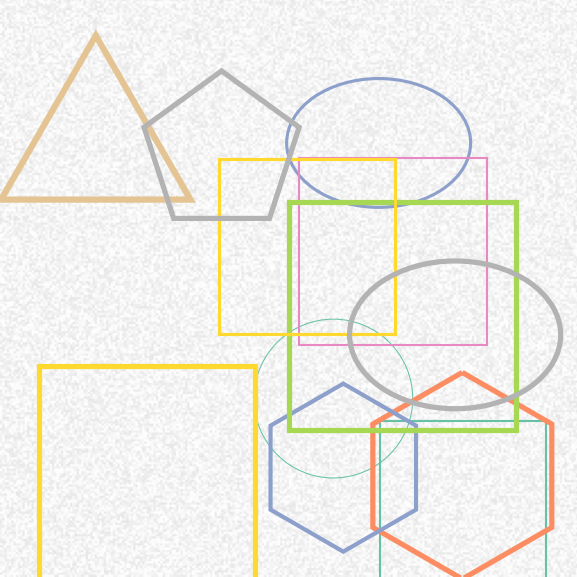[{"shape": "square", "thickness": 1, "radius": 0.72, "center": [0.802, 0.127]}, {"shape": "circle", "thickness": 0.5, "radius": 0.69, "center": [0.577, 0.309]}, {"shape": "hexagon", "thickness": 2.5, "radius": 0.89, "center": [0.801, 0.175]}, {"shape": "oval", "thickness": 1.5, "radius": 0.8, "center": [0.656, 0.752]}, {"shape": "hexagon", "thickness": 2, "radius": 0.73, "center": [0.594, 0.189]}, {"shape": "square", "thickness": 1, "radius": 0.81, "center": [0.681, 0.564]}, {"shape": "square", "thickness": 2.5, "radius": 0.98, "center": [0.696, 0.452]}, {"shape": "square", "thickness": 1.5, "radius": 0.76, "center": [0.532, 0.572]}, {"shape": "square", "thickness": 2.5, "radius": 0.94, "center": [0.255, 0.179]}, {"shape": "triangle", "thickness": 3, "radius": 0.95, "center": [0.166, 0.748]}, {"shape": "oval", "thickness": 2.5, "radius": 0.91, "center": [0.788, 0.419]}, {"shape": "pentagon", "thickness": 2.5, "radius": 0.71, "center": [0.384, 0.735]}]